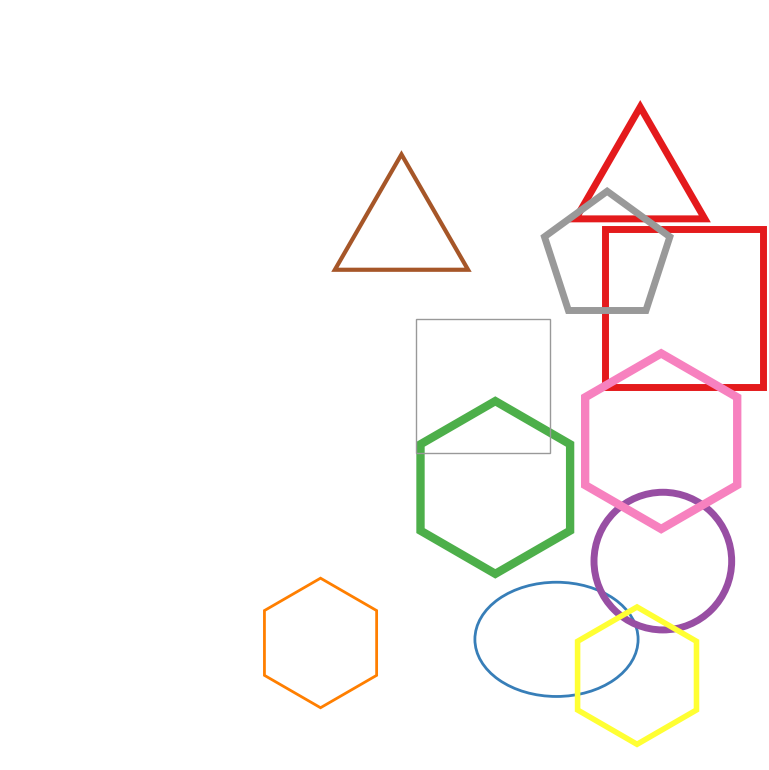[{"shape": "triangle", "thickness": 2.5, "radius": 0.48, "center": [0.831, 0.764]}, {"shape": "square", "thickness": 2.5, "radius": 0.52, "center": [0.888, 0.6]}, {"shape": "oval", "thickness": 1, "radius": 0.53, "center": [0.723, 0.17]}, {"shape": "hexagon", "thickness": 3, "radius": 0.56, "center": [0.643, 0.367]}, {"shape": "circle", "thickness": 2.5, "radius": 0.45, "center": [0.861, 0.271]}, {"shape": "hexagon", "thickness": 1, "radius": 0.42, "center": [0.416, 0.165]}, {"shape": "hexagon", "thickness": 2, "radius": 0.45, "center": [0.827, 0.123]}, {"shape": "triangle", "thickness": 1.5, "radius": 0.5, "center": [0.521, 0.7]}, {"shape": "hexagon", "thickness": 3, "radius": 0.57, "center": [0.859, 0.427]}, {"shape": "square", "thickness": 0.5, "radius": 0.44, "center": [0.628, 0.499]}, {"shape": "pentagon", "thickness": 2.5, "radius": 0.43, "center": [0.789, 0.666]}]